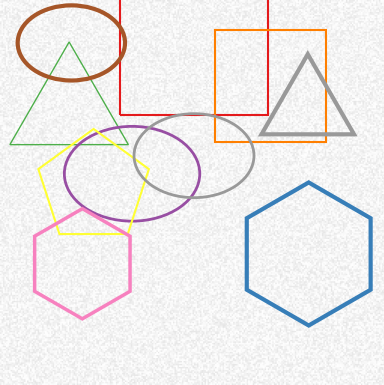[{"shape": "square", "thickness": 1.5, "radius": 0.96, "center": [0.504, 0.893]}, {"shape": "hexagon", "thickness": 3, "radius": 0.93, "center": [0.802, 0.34]}, {"shape": "triangle", "thickness": 1, "radius": 0.89, "center": [0.18, 0.713]}, {"shape": "oval", "thickness": 2, "radius": 0.88, "center": [0.343, 0.549]}, {"shape": "square", "thickness": 1.5, "radius": 0.72, "center": [0.702, 0.777]}, {"shape": "pentagon", "thickness": 1.5, "radius": 0.75, "center": [0.243, 0.514]}, {"shape": "oval", "thickness": 3, "radius": 0.7, "center": [0.185, 0.888]}, {"shape": "hexagon", "thickness": 2.5, "radius": 0.72, "center": [0.214, 0.315]}, {"shape": "oval", "thickness": 2, "radius": 0.78, "center": [0.504, 0.596]}, {"shape": "triangle", "thickness": 3, "radius": 0.69, "center": [0.799, 0.72]}]